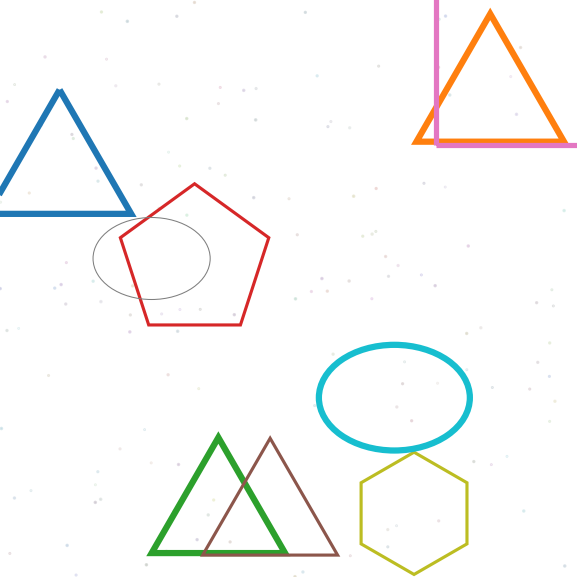[{"shape": "triangle", "thickness": 3, "radius": 0.72, "center": [0.103, 0.7]}, {"shape": "triangle", "thickness": 3, "radius": 0.74, "center": [0.849, 0.828]}, {"shape": "triangle", "thickness": 3, "radius": 0.67, "center": [0.378, 0.108]}, {"shape": "pentagon", "thickness": 1.5, "radius": 0.68, "center": [0.337, 0.546]}, {"shape": "triangle", "thickness": 1.5, "radius": 0.67, "center": [0.468, 0.105]}, {"shape": "square", "thickness": 2.5, "radius": 0.71, "center": [0.897, 0.89]}, {"shape": "oval", "thickness": 0.5, "radius": 0.51, "center": [0.263, 0.552]}, {"shape": "hexagon", "thickness": 1.5, "radius": 0.53, "center": [0.717, 0.11]}, {"shape": "oval", "thickness": 3, "radius": 0.65, "center": [0.683, 0.311]}]